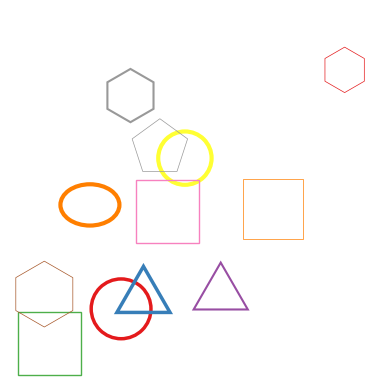[{"shape": "circle", "thickness": 2.5, "radius": 0.39, "center": [0.314, 0.198]}, {"shape": "hexagon", "thickness": 0.5, "radius": 0.3, "center": [0.895, 0.819]}, {"shape": "triangle", "thickness": 2.5, "radius": 0.4, "center": [0.373, 0.228]}, {"shape": "square", "thickness": 1, "radius": 0.41, "center": [0.129, 0.108]}, {"shape": "triangle", "thickness": 1.5, "radius": 0.41, "center": [0.573, 0.237]}, {"shape": "oval", "thickness": 3, "radius": 0.38, "center": [0.234, 0.468]}, {"shape": "square", "thickness": 0.5, "radius": 0.39, "center": [0.71, 0.456]}, {"shape": "circle", "thickness": 3, "radius": 0.35, "center": [0.48, 0.589]}, {"shape": "hexagon", "thickness": 0.5, "radius": 0.43, "center": [0.115, 0.236]}, {"shape": "square", "thickness": 1, "radius": 0.41, "center": [0.435, 0.451]}, {"shape": "pentagon", "thickness": 0.5, "radius": 0.38, "center": [0.415, 0.616]}, {"shape": "hexagon", "thickness": 1.5, "radius": 0.35, "center": [0.339, 0.752]}]